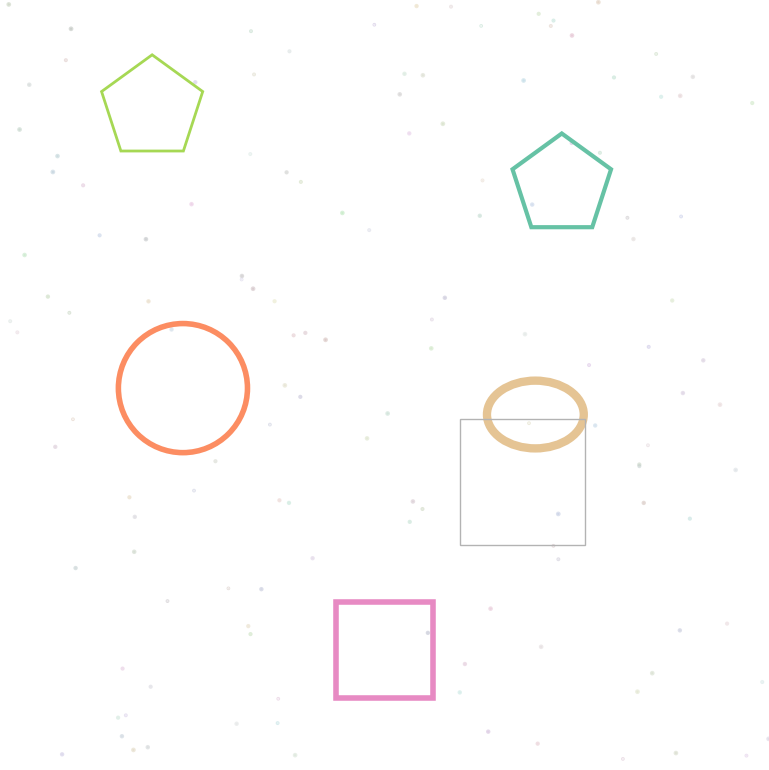[{"shape": "pentagon", "thickness": 1.5, "radius": 0.34, "center": [0.73, 0.759]}, {"shape": "circle", "thickness": 2, "radius": 0.42, "center": [0.238, 0.496]}, {"shape": "square", "thickness": 2, "radius": 0.31, "center": [0.499, 0.156]}, {"shape": "pentagon", "thickness": 1, "radius": 0.35, "center": [0.198, 0.86]}, {"shape": "oval", "thickness": 3, "radius": 0.31, "center": [0.695, 0.462]}, {"shape": "square", "thickness": 0.5, "radius": 0.41, "center": [0.679, 0.374]}]